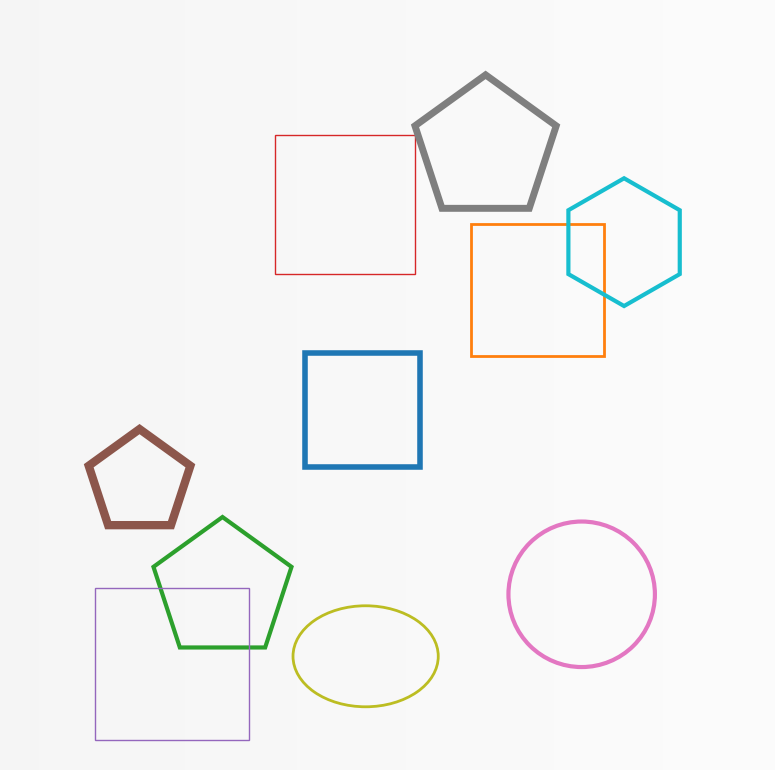[{"shape": "square", "thickness": 2, "radius": 0.37, "center": [0.468, 0.468]}, {"shape": "square", "thickness": 1, "radius": 0.43, "center": [0.694, 0.624]}, {"shape": "pentagon", "thickness": 1.5, "radius": 0.47, "center": [0.287, 0.235]}, {"shape": "square", "thickness": 0.5, "radius": 0.45, "center": [0.445, 0.735]}, {"shape": "square", "thickness": 0.5, "radius": 0.5, "center": [0.222, 0.138]}, {"shape": "pentagon", "thickness": 3, "radius": 0.34, "center": [0.18, 0.374]}, {"shape": "circle", "thickness": 1.5, "radius": 0.47, "center": [0.751, 0.228]}, {"shape": "pentagon", "thickness": 2.5, "radius": 0.48, "center": [0.627, 0.807]}, {"shape": "oval", "thickness": 1, "radius": 0.47, "center": [0.472, 0.148]}, {"shape": "hexagon", "thickness": 1.5, "radius": 0.41, "center": [0.805, 0.686]}]